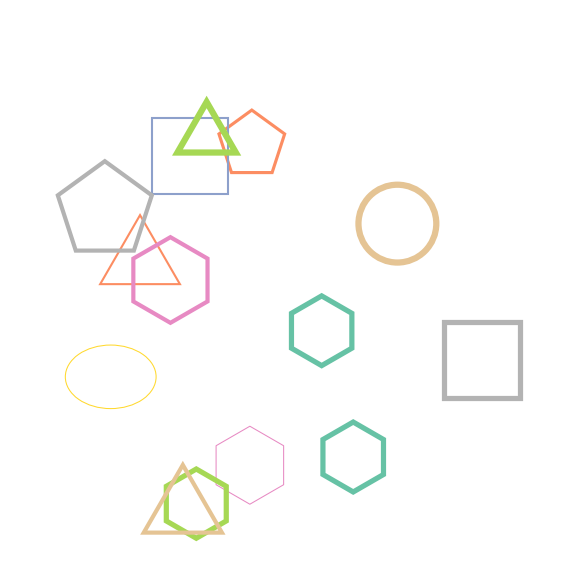[{"shape": "hexagon", "thickness": 2.5, "radius": 0.3, "center": [0.612, 0.208]}, {"shape": "hexagon", "thickness": 2.5, "radius": 0.3, "center": [0.557, 0.426]}, {"shape": "triangle", "thickness": 1, "radius": 0.4, "center": [0.242, 0.547]}, {"shape": "pentagon", "thickness": 1.5, "radius": 0.3, "center": [0.436, 0.749]}, {"shape": "square", "thickness": 1, "radius": 0.33, "center": [0.328, 0.729]}, {"shape": "hexagon", "thickness": 0.5, "radius": 0.34, "center": [0.433, 0.194]}, {"shape": "hexagon", "thickness": 2, "radius": 0.37, "center": [0.295, 0.514]}, {"shape": "hexagon", "thickness": 2.5, "radius": 0.3, "center": [0.34, 0.127]}, {"shape": "triangle", "thickness": 3, "radius": 0.29, "center": [0.358, 0.764]}, {"shape": "oval", "thickness": 0.5, "radius": 0.39, "center": [0.192, 0.347]}, {"shape": "triangle", "thickness": 2, "radius": 0.39, "center": [0.317, 0.116]}, {"shape": "circle", "thickness": 3, "radius": 0.34, "center": [0.688, 0.612]}, {"shape": "square", "thickness": 2.5, "radius": 0.33, "center": [0.835, 0.376]}, {"shape": "pentagon", "thickness": 2, "radius": 0.43, "center": [0.181, 0.634]}]